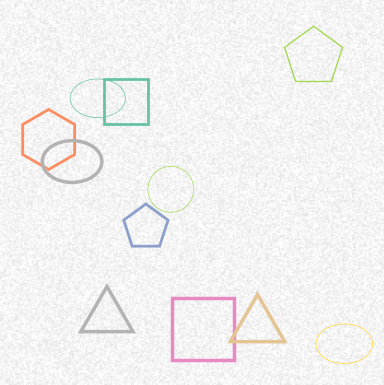[{"shape": "oval", "thickness": 0.5, "radius": 0.36, "center": [0.254, 0.745]}, {"shape": "square", "thickness": 2, "radius": 0.29, "center": [0.328, 0.736]}, {"shape": "hexagon", "thickness": 2, "radius": 0.39, "center": [0.126, 0.638]}, {"shape": "pentagon", "thickness": 2, "radius": 0.3, "center": [0.379, 0.41]}, {"shape": "square", "thickness": 2.5, "radius": 0.4, "center": [0.527, 0.145]}, {"shape": "pentagon", "thickness": 1, "radius": 0.4, "center": [0.814, 0.853]}, {"shape": "circle", "thickness": 0.5, "radius": 0.3, "center": [0.444, 0.508]}, {"shape": "oval", "thickness": 0.5, "radius": 0.37, "center": [0.894, 0.107]}, {"shape": "triangle", "thickness": 2.5, "radius": 0.41, "center": [0.669, 0.153]}, {"shape": "triangle", "thickness": 2.5, "radius": 0.39, "center": [0.278, 0.178]}, {"shape": "oval", "thickness": 2.5, "radius": 0.39, "center": [0.187, 0.58]}]